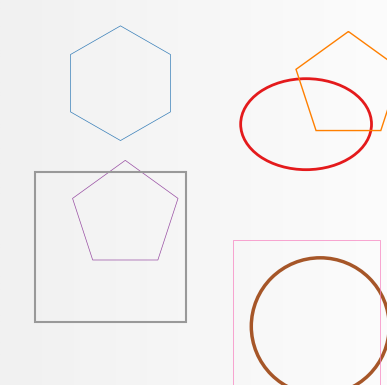[{"shape": "oval", "thickness": 2, "radius": 0.84, "center": [0.79, 0.677]}, {"shape": "hexagon", "thickness": 0.5, "radius": 0.74, "center": [0.311, 0.784]}, {"shape": "pentagon", "thickness": 0.5, "radius": 0.72, "center": [0.323, 0.44]}, {"shape": "pentagon", "thickness": 1, "radius": 0.71, "center": [0.899, 0.776]}, {"shape": "circle", "thickness": 2.5, "radius": 0.89, "center": [0.826, 0.152]}, {"shape": "square", "thickness": 0.5, "radius": 0.95, "center": [0.791, 0.187]}, {"shape": "square", "thickness": 1.5, "radius": 0.97, "center": [0.286, 0.359]}]